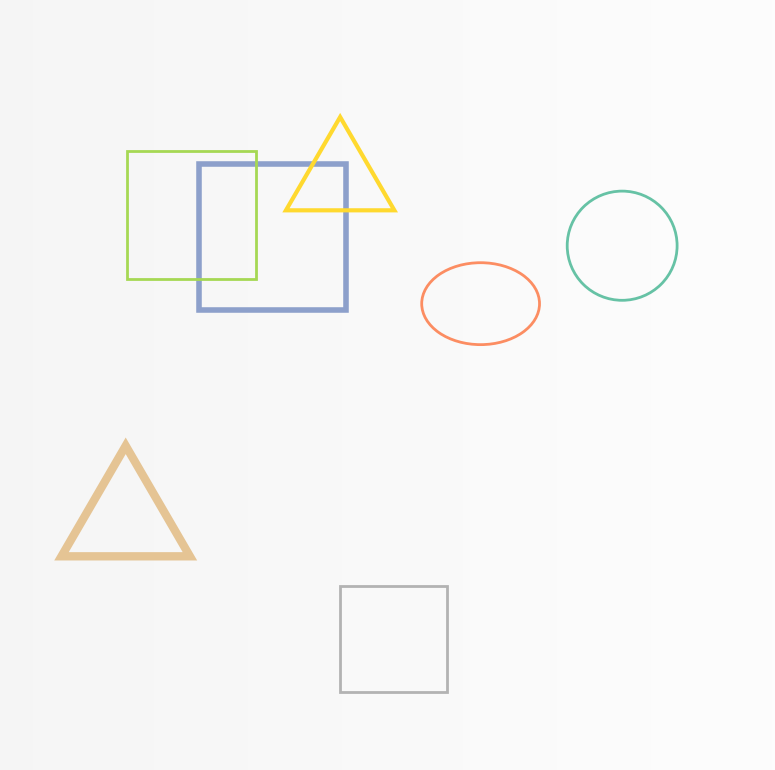[{"shape": "circle", "thickness": 1, "radius": 0.35, "center": [0.803, 0.681]}, {"shape": "oval", "thickness": 1, "radius": 0.38, "center": [0.62, 0.606]}, {"shape": "square", "thickness": 2, "radius": 0.47, "center": [0.352, 0.693]}, {"shape": "square", "thickness": 1, "radius": 0.42, "center": [0.247, 0.721]}, {"shape": "triangle", "thickness": 1.5, "radius": 0.4, "center": [0.439, 0.767]}, {"shape": "triangle", "thickness": 3, "radius": 0.48, "center": [0.162, 0.325]}, {"shape": "square", "thickness": 1, "radius": 0.35, "center": [0.508, 0.17]}]